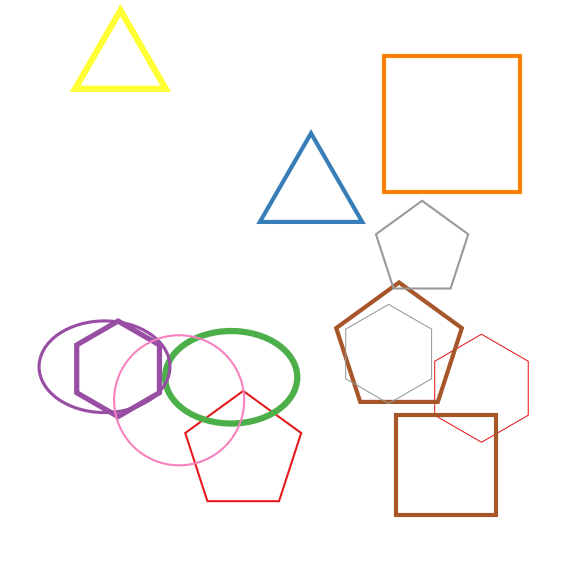[{"shape": "hexagon", "thickness": 0.5, "radius": 0.47, "center": [0.834, 0.327]}, {"shape": "pentagon", "thickness": 1, "radius": 0.53, "center": [0.421, 0.217]}, {"shape": "triangle", "thickness": 2, "radius": 0.51, "center": [0.539, 0.666]}, {"shape": "oval", "thickness": 3, "radius": 0.57, "center": [0.4, 0.346]}, {"shape": "hexagon", "thickness": 2.5, "radius": 0.41, "center": [0.204, 0.36]}, {"shape": "oval", "thickness": 1.5, "radius": 0.57, "center": [0.181, 0.364]}, {"shape": "square", "thickness": 2, "radius": 0.59, "center": [0.782, 0.784]}, {"shape": "triangle", "thickness": 3, "radius": 0.45, "center": [0.209, 0.891]}, {"shape": "square", "thickness": 2, "radius": 0.43, "center": [0.772, 0.194]}, {"shape": "pentagon", "thickness": 2, "radius": 0.57, "center": [0.691, 0.396]}, {"shape": "circle", "thickness": 1, "radius": 0.56, "center": [0.31, 0.306]}, {"shape": "hexagon", "thickness": 0.5, "radius": 0.43, "center": [0.673, 0.386]}, {"shape": "pentagon", "thickness": 1, "radius": 0.42, "center": [0.731, 0.568]}]